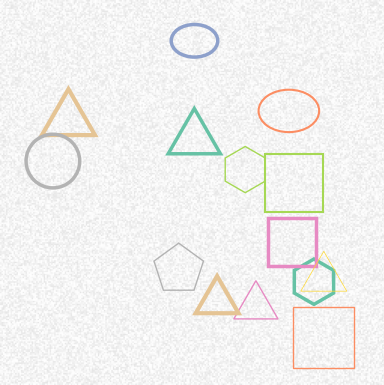[{"shape": "hexagon", "thickness": 2.5, "radius": 0.29, "center": [0.815, 0.268]}, {"shape": "triangle", "thickness": 2.5, "radius": 0.39, "center": [0.505, 0.64]}, {"shape": "oval", "thickness": 1.5, "radius": 0.39, "center": [0.75, 0.712]}, {"shape": "square", "thickness": 1, "radius": 0.39, "center": [0.841, 0.124]}, {"shape": "oval", "thickness": 2.5, "radius": 0.3, "center": [0.505, 0.894]}, {"shape": "square", "thickness": 2.5, "radius": 0.31, "center": [0.758, 0.372]}, {"shape": "triangle", "thickness": 1, "radius": 0.33, "center": [0.665, 0.205]}, {"shape": "hexagon", "thickness": 1, "radius": 0.3, "center": [0.637, 0.56]}, {"shape": "square", "thickness": 1.5, "radius": 0.38, "center": [0.764, 0.525]}, {"shape": "triangle", "thickness": 0.5, "radius": 0.34, "center": [0.841, 0.278]}, {"shape": "triangle", "thickness": 3, "radius": 0.32, "center": [0.564, 0.219]}, {"shape": "triangle", "thickness": 3, "radius": 0.4, "center": [0.178, 0.689]}, {"shape": "circle", "thickness": 2.5, "radius": 0.35, "center": [0.137, 0.582]}, {"shape": "pentagon", "thickness": 1, "radius": 0.34, "center": [0.464, 0.301]}]